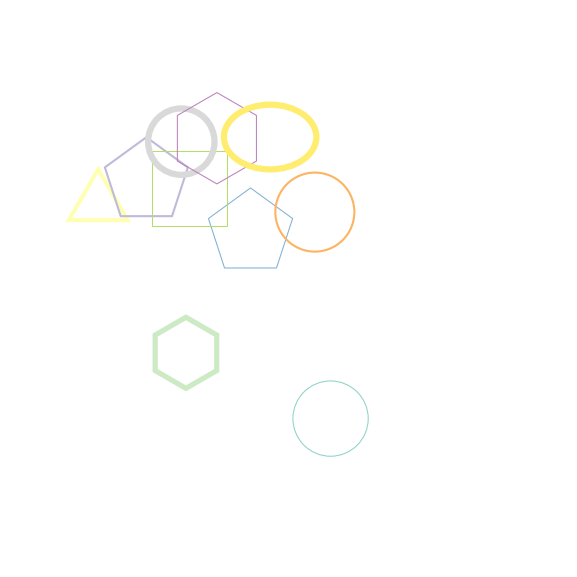[{"shape": "circle", "thickness": 0.5, "radius": 0.33, "center": [0.572, 0.274]}, {"shape": "triangle", "thickness": 2, "radius": 0.29, "center": [0.17, 0.647]}, {"shape": "pentagon", "thickness": 1, "radius": 0.38, "center": [0.253, 0.686]}, {"shape": "pentagon", "thickness": 0.5, "radius": 0.38, "center": [0.434, 0.597]}, {"shape": "circle", "thickness": 1, "radius": 0.34, "center": [0.545, 0.632]}, {"shape": "square", "thickness": 0.5, "radius": 0.32, "center": [0.328, 0.673]}, {"shape": "circle", "thickness": 3, "radius": 0.29, "center": [0.314, 0.754]}, {"shape": "hexagon", "thickness": 0.5, "radius": 0.4, "center": [0.376, 0.76]}, {"shape": "hexagon", "thickness": 2.5, "radius": 0.31, "center": [0.322, 0.388]}, {"shape": "oval", "thickness": 3, "radius": 0.4, "center": [0.468, 0.762]}]